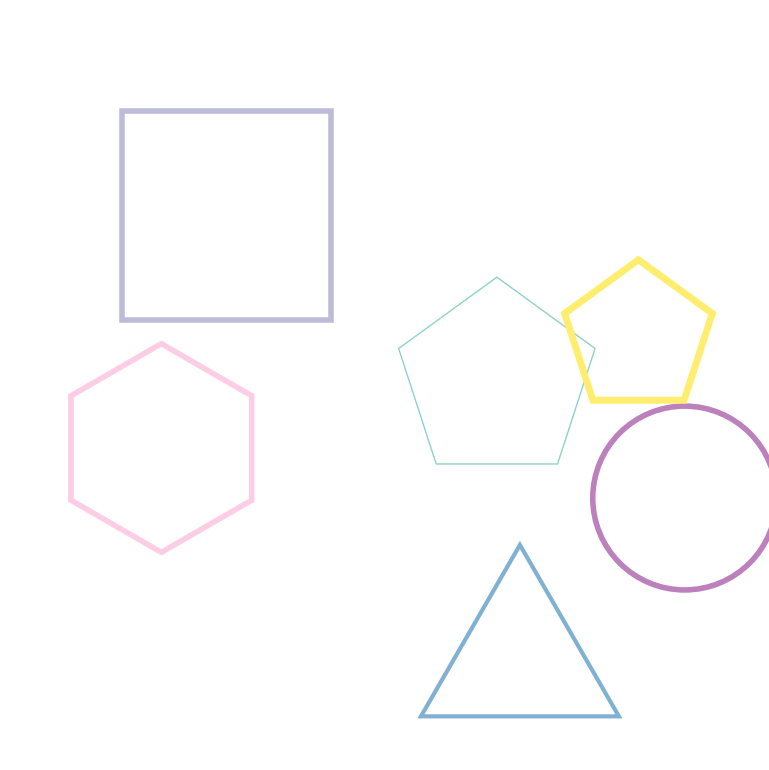[{"shape": "pentagon", "thickness": 0.5, "radius": 0.67, "center": [0.645, 0.506]}, {"shape": "square", "thickness": 2, "radius": 0.68, "center": [0.295, 0.72]}, {"shape": "triangle", "thickness": 1.5, "radius": 0.74, "center": [0.675, 0.144]}, {"shape": "hexagon", "thickness": 2, "radius": 0.68, "center": [0.21, 0.418]}, {"shape": "circle", "thickness": 2, "radius": 0.6, "center": [0.889, 0.353]}, {"shape": "pentagon", "thickness": 2.5, "radius": 0.5, "center": [0.829, 0.562]}]